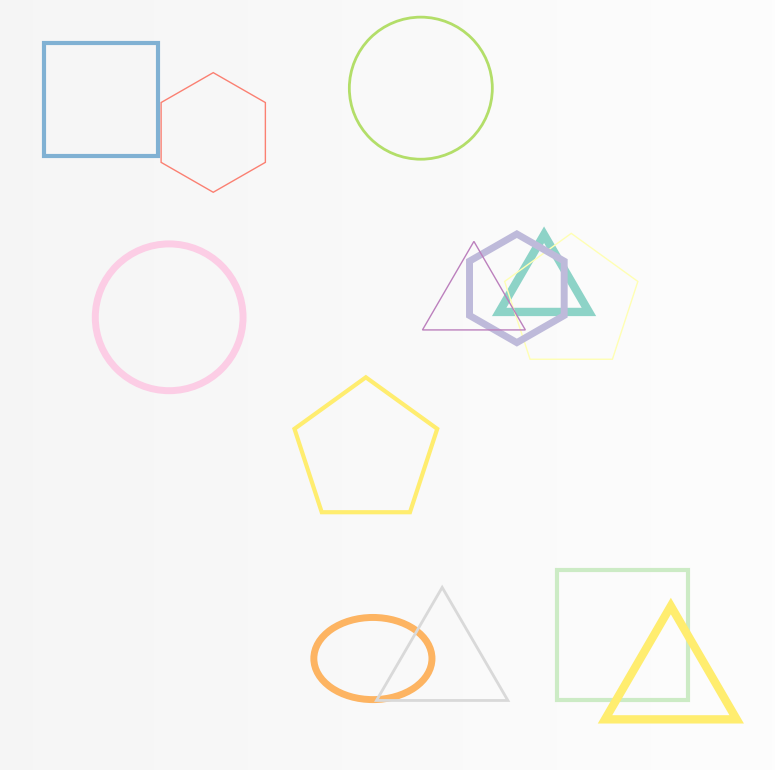[{"shape": "triangle", "thickness": 3, "radius": 0.33, "center": [0.702, 0.628]}, {"shape": "pentagon", "thickness": 0.5, "radius": 0.45, "center": [0.737, 0.607]}, {"shape": "hexagon", "thickness": 2.5, "radius": 0.35, "center": [0.667, 0.626]}, {"shape": "hexagon", "thickness": 0.5, "radius": 0.39, "center": [0.275, 0.828]}, {"shape": "square", "thickness": 1.5, "radius": 0.37, "center": [0.131, 0.871]}, {"shape": "oval", "thickness": 2.5, "radius": 0.38, "center": [0.481, 0.145]}, {"shape": "circle", "thickness": 1, "radius": 0.46, "center": [0.543, 0.885]}, {"shape": "circle", "thickness": 2.5, "radius": 0.48, "center": [0.218, 0.588]}, {"shape": "triangle", "thickness": 1, "radius": 0.49, "center": [0.571, 0.139]}, {"shape": "triangle", "thickness": 0.5, "radius": 0.38, "center": [0.611, 0.61]}, {"shape": "square", "thickness": 1.5, "radius": 0.42, "center": [0.803, 0.175]}, {"shape": "pentagon", "thickness": 1.5, "radius": 0.48, "center": [0.472, 0.413]}, {"shape": "triangle", "thickness": 3, "radius": 0.49, "center": [0.866, 0.115]}]